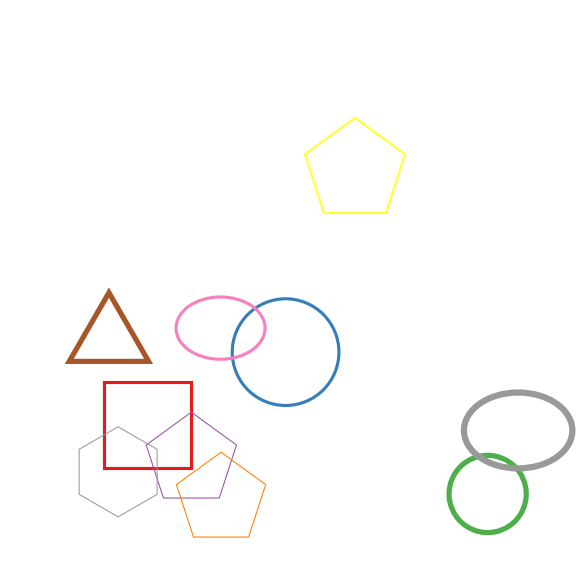[{"shape": "square", "thickness": 1.5, "radius": 0.37, "center": [0.255, 0.264]}, {"shape": "circle", "thickness": 1.5, "radius": 0.46, "center": [0.495, 0.389]}, {"shape": "circle", "thickness": 2.5, "radius": 0.33, "center": [0.844, 0.144]}, {"shape": "pentagon", "thickness": 0.5, "radius": 0.41, "center": [0.331, 0.203]}, {"shape": "pentagon", "thickness": 0.5, "radius": 0.41, "center": [0.383, 0.135]}, {"shape": "pentagon", "thickness": 1, "radius": 0.46, "center": [0.615, 0.704]}, {"shape": "triangle", "thickness": 2.5, "radius": 0.4, "center": [0.189, 0.413]}, {"shape": "oval", "thickness": 1.5, "radius": 0.39, "center": [0.382, 0.431]}, {"shape": "oval", "thickness": 3, "radius": 0.47, "center": [0.897, 0.254]}, {"shape": "hexagon", "thickness": 0.5, "radius": 0.39, "center": [0.205, 0.182]}]